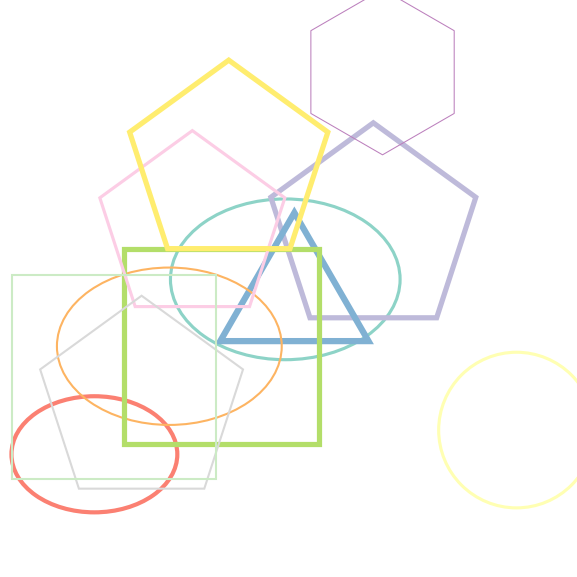[{"shape": "oval", "thickness": 1.5, "radius": 0.99, "center": [0.494, 0.515]}, {"shape": "circle", "thickness": 1.5, "radius": 0.67, "center": [0.894, 0.254]}, {"shape": "pentagon", "thickness": 2.5, "radius": 0.93, "center": [0.646, 0.6]}, {"shape": "oval", "thickness": 2, "radius": 0.72, "center": [0.163, 0.212]}, {"shape": "triangle", "thickness": 3, "radius": 0.74, "center": [0.51, 0.483]}, {"shape": "oval", "thickness": 1, "radius": 0.97, "center": [0.293, 0.4]}, {"shape": "square", "thickness": 2.5, "radius": 0.85, "center": [0.383, 0.399]}, {"shape": "pentagon", "thickness": 1.5, "radius": 0.84, "center": [0.333, 0.605]}, {"shape": "pentagon", "thickness": 1, "radius": 0.92, "center": [0.245, 0.302]}, {"shape": "hexagon", "thickness": 0.5, "radius": 0.72, "center": [0.662, 0.874]}, {"shape": "square", "thickness": 1, "radius": 0.88, "center": [0.197, 0.346]}, {"shape": "pentagon", "thickness": 2.5, "radius": 0.9, "center": [0.396, 0.715]}]